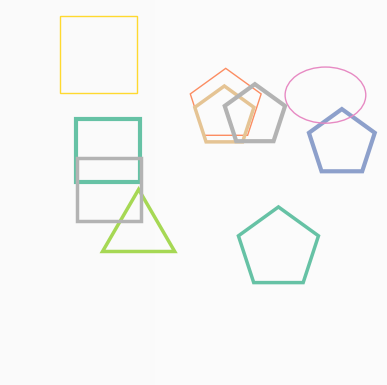[{"shape": "square", "thickness": 3, "radius": 0.41, "center": [0.278, 0.609]}, {"shape": "pentagon", "thickness": 2.5, "radius": 0.54, "center": [0.719, 0.354]}, {"shape": "pentagon", "thickness": 1, "radius": 0.48, "center": [0.583, 0.726]}, {"shape": "pentagon", "thickness": 3, "radius": 0.45, "center": [0.882, 0.627]}, {"shape": "oval", "thickness": 1, "radius": 0.52, "center": [0.84, 0.753]}, {"shape": "triangle", "thickness": 2.5, "radius": 0.54, "center": [0.358, 0.401]}, {"shape": "square", "thickness": 1, "radius": 0.5, "center": [0.254, 0.858]}, {"shape": "pentagon", "thickness": 2.5, "radius": 0.4, "center": [0.579, 0.696]}, {"shape": "square", "thickness": 2.5, "radius": 0.41, "center": [0.281, 0.508]}, {"shape": "pentagon", "thickness": 3, "radius": 0.41, "center": [0.658, 0.699]}]